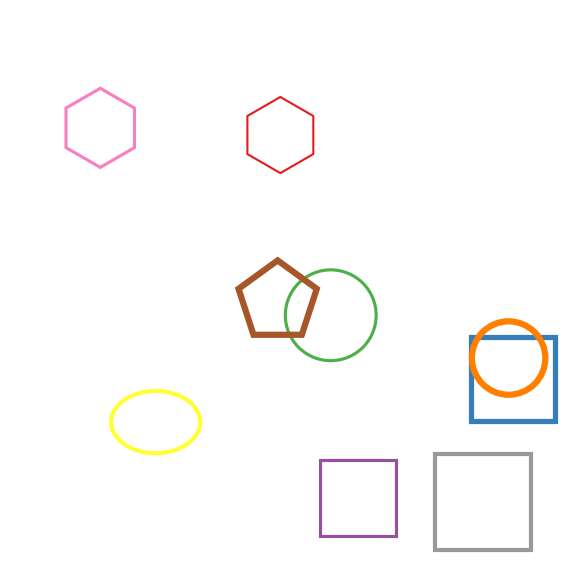[{"shape": "hexagon", "thickness": 1, "radius": 0.33, "center": [0.485, 0.765]}, {"shape": "square", "thickness": 2.5, "radius": 0.36, "center": [0.888, 0.343]}, {"shape": "circle", "thickness": 1.5, "radius": 0.39, "center": [0.573, 0.453]}, {"shape": "square", "thickness": 1.5, "radius": 0.33, "center": [0.619, 0.137]}, {"shape": "circle", "thickness": 3, "radius": 0.32, "center": [0.881, 0.379]}, {"shape": "oval", "thickness": 2, "radius": 0.39, "center": [0.27, 0.268]}, {"shape": "pentagon", "thickness": 3, "radius": 0.36, "center": [0.481, 0.477]}, {"shape": "hexagon", "thickness": 1.5, "radius": 0.34, "center": [0.174, 0.778]}, {"shape": "square", "thickness": 2, "radius": 0.42, "center": [0.837, 0.13]}]